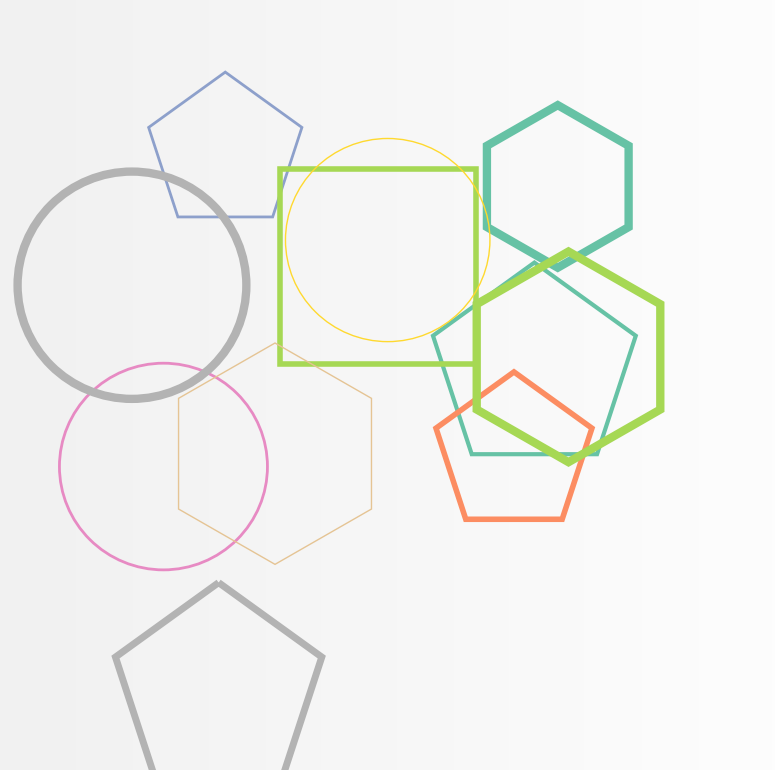[{"shape": "pentagon", "thickness": 1.5, "radius": 0.69, "center": [0.69, 0.521]}, {"shape": "hexagon", "thickness": 3, "radius": 0.53, "center": [0.72, 0.758]}, {"shape": "pentagon", "thickness": 2, "radius": 0.53, "center": [0.663, 0.411]}, {"shape": "pentagon", "thickness": 1, "radius": 0.52, "center": [0.291, 0.802]}, {"shape": "circle", "thickness": 1, "radius": 0.67, "center": [0.211, 0.394]}, {"shape": "hexagon", "thickness": 3, "radius": 0.68, "center": [0.734, 0.537]}, {"shape": "square", "thickness": 2, "radius": 0.63, "center": [0.487, 0.654]}, {"shape": "circle", "thickness": 0.5, "radius": 0.66, "center": [0.5, 0.688]}, {"shape": "hexagon", "thickness": 0.5, "radius": 0.72, "center": [0.355, 0.411]}, {"shape": "circle", "thickness": 3, "radius": 0.74, "center": [0.17, 0.63]}, {"shape": "pentagon", "thickness": 2.5, "radius": 0.7, "center": [0.282, 0.103]}]